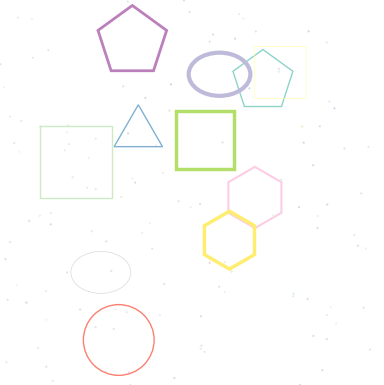[{"shape": "pentagon", "thickness": 1, "radius": 0.41, "center": [0.683, 0.79]}, {"shape": "square", "thickness": 0.5, "radius": 0.34, "center": [0.726, 0.813]}, {"shape": "oval", "thickness": 3, "radius": 0.4, "center": [0.57, 0.807]}, {"shape": "circle", "thickness": 1, "radius": 0.46, "center": [0.308, 0.117]}, {"shape": "triangle", "thickness": 1, "radius": 0.36, "center": [0.359, 0.655]}, {"shape": "square", "thickness": 2.5, "radius": 0.38, "center": [0.532, 0.637]}, {"shape": "hexagon", "thickness": 1.5, "radius": 0.4, "center": [0.662, 0.487]}, {"shape": "oval", "thickness": 0.5, "radius": 0.39, "center": [0.262, 0.292]}, {"shape": "pentagon", "thickness": 2, "radius": 0.47, "center": [0.344, 0.892]}, {"shape": "square", "thickness": 1, "radius": 0.47, "center": [0.197, 0.579]}, {"shape": "hexagon", "thickness": 2.5, "radius": 0.38, "center": [0.596, 0.376]}]